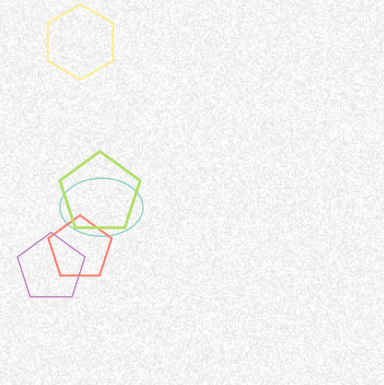[{"shape": "oval", "thickness": 1, "radius": 0.54, "center": [0.263, 0.462]}, {"shape": "pentagon", "thickness": 1.5, "radius": 0.43, "center": [0.208, 0.354]}, {"shape": "pentagon", "thickness": 2, "radius": 0.55, "center": [0.26, 0.497]}, {"shape": "pentagon", "thickness": 1, "radius": 0.46, "center": [0.133, 0.304]}, {"shape": "hexagon", "thickness": 1, "radius": 0.49, "center": [0.209, 0.891]}]